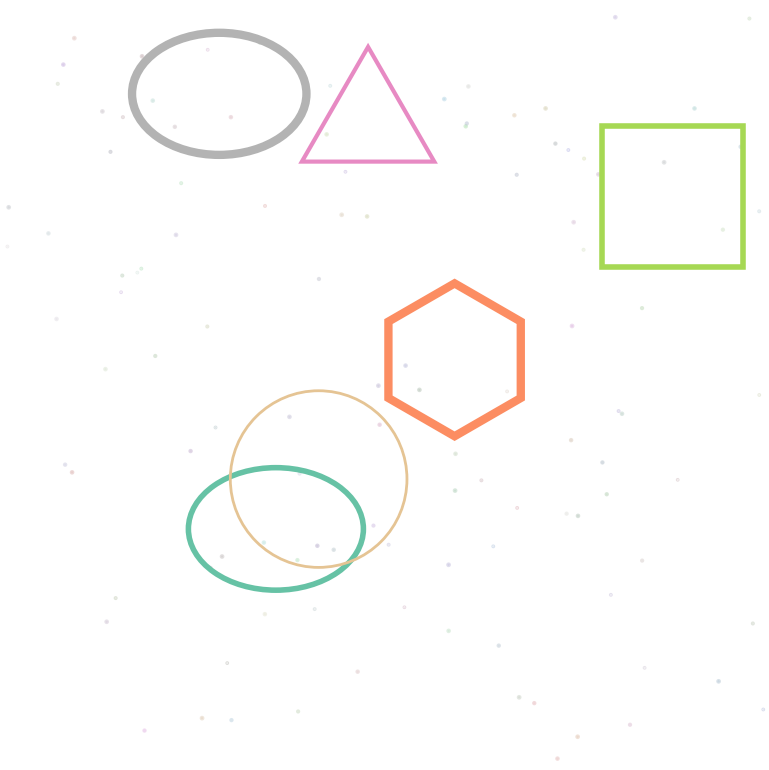[{"shape": "oval", "thickness": 2, "radius": 0.57, "center": [0.358, 0.313]}, {"shape": "hexagon", "thickness": 3, "radius": 0.5, "center": [0.59, 0.533]}, {"shape": "triangle", "thickness": 1.5, "radius": 0.5, "center": [0.478, 0.84]}, {"shape": "square", "thickness": 2, "radius": 0.46, "center": [0.874, 0.745]}, {"shape": "circle", "thickness": 1, "radius": 0.57, "center": [0.414, 0.378]}, {"shape": "oval", "thickness": 3, "radius": 0.57, "center": [0.285, 0.878]}]